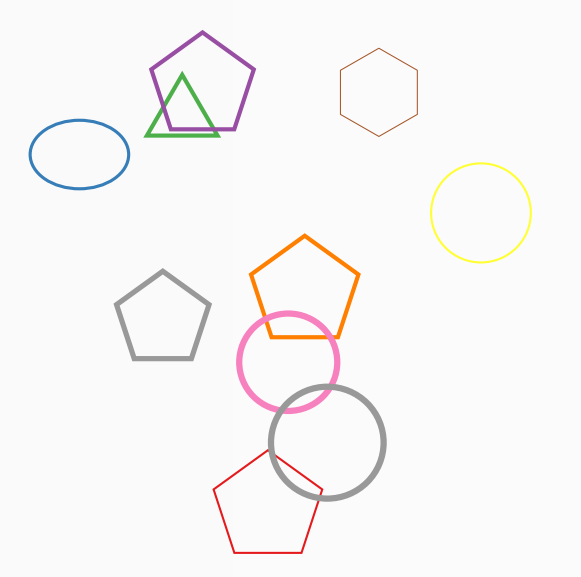[{"shape": "pentagon", "thickness": 1, "radius": 0.49, "center": [0.461, 0.121]}, {"shape": "oval", "thickness": 1.5, "radius": 0.42, "center": [0.137, 0.732]}, {"shape": "triangle", "thickness": 2, "radius": 0.35, "center": [0.313, 0.799]}, {"shape": "pentagon", "thickness": 2, "radius": 0.46, "center": [0.348, 0.85]}, {"shape": "pentagon", "thickness": 2, "radius": 0.49, "center": [0.524, 0.494]}, {"shape": "circle", "thickness": 1, "radius": 0.43, "center": [0.827, 0.63]}, {"shape": "hexagon", "thickness": 0.5, "radius": 0.38, "center": [0.652, 0.839]}, {"shape": "circle", "thickness": 3, "radius": 0.42, "center": [0.496, 0.372]}, {"shape": "pentagon", "thickness": 2.5, "radius": 0.42, "center": [0.28, 0.446]}, {"shape": "circle", "thickness": 3, "radius": 0.48, "center": [0.563, 0.233]}]